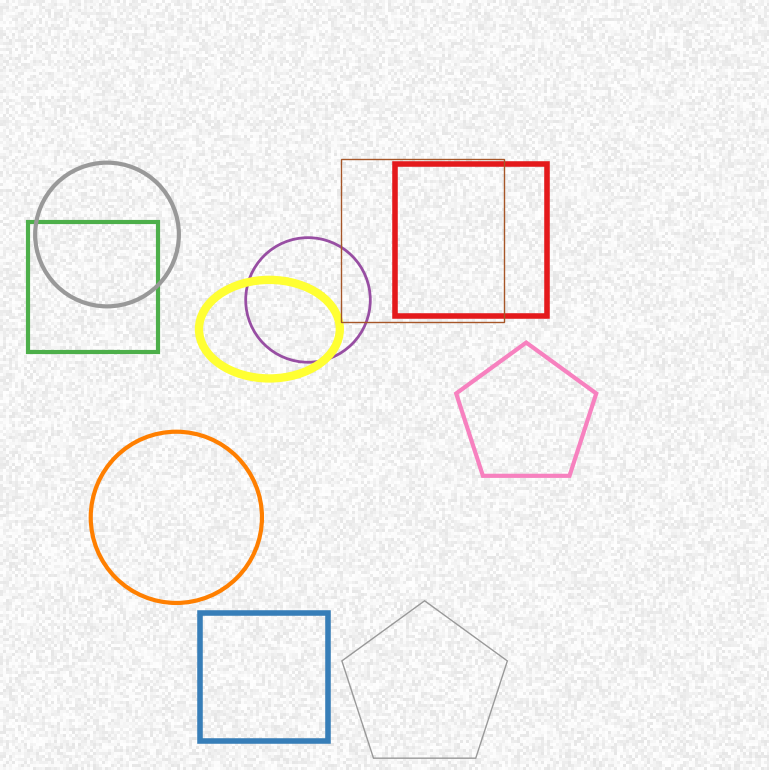[{"shape": "square", "thickness": 2, "radius": 0.49, "center": [0.612, 0.689]}, {"shape": "square", "thickness": 2, "radius": 0.42, "center": [0.343, 0.121]}, {"shape": "square", "thickness": 1.5, "radius": 0.42, "center": [0.12, 0.627]}, {"shape": "circle", "thickness": 1, "radius": 0.4, "center": [0.4, 0.61]}, {"shape": "circle", "thickness": 1.5, "radius": 0.56, "center": [0.229, 0.328]}, {"shape": "oval", "thickness": 3, "radius": 0.46, "center": [0.35, 0.573]}, {"shape": "square", "thickness": 0.5, "radius": 0.53, "center": [0.549, 0.687]}, {"shape": "pentagon", "thickness": 1.5, "radius": 0.48, "center": [0.683, 0.459]}, {"shape": "pentagon", "thickness": 0.5, "radius": 0.56, "center": [0.551, 0.107]}, {"shape": "circle", "thickness": 1.5, "radius": 0.47, "center": [0.139, 0.695]}]